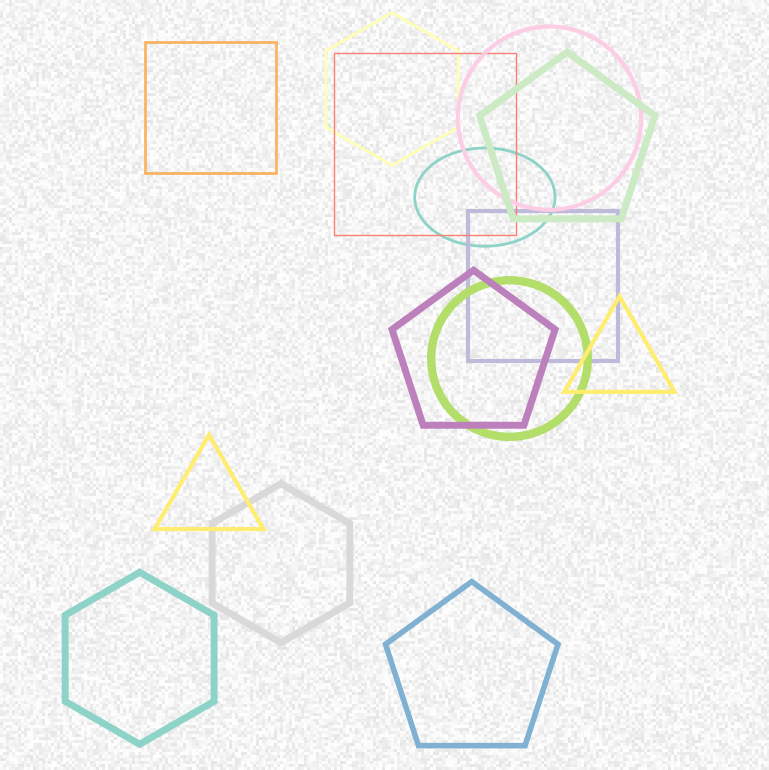[{"shape": "oval", "thickness": 1, "radius": 0.46, "center": [0.63, 0.744]}, {"shape": "hexagon", "thickness": 2.5, "radius": 0.56, "center": [0.181, 0.145]}, {"shape": "hexagon", "thickness": 1, "radius": 0.5, "center": [0.509, 0.884]}, {"shape": "square", "thickness": 1.5, "radius": 0.49, "center": [0.705, 0.629]}, {"shape": "square", "thickness": 0.5, "radius": 0.59, "center": [0.552, 0.813]}, {"shape": "pentagon", "thickness": 2, "radius": 0.59, "center": [0.613, 0.127]}, {"shape": "square", "thickness": 1, "radius": 0.43, "center": [0.273, 0.86]}, {"shape": "circle", "thickness": 3, "radius": 0.51, "center": [0.662, 0.534]}, {"shape": "circle", "thickness": 1.5, "radius": 0.6, "center": [0.714, 0.847]}, {"shape": "hexagon", "thickness": 2.5, "radius": 0.52, "center": [0.365, 0.269]}, {"shape": "pentagon", "thickness": 2.5, "radius": 0.56, "center": [0.615, 0.538]}, {"shape": "pentagon", "thickness": 2.5, "radius": 0.6, "center": [0.737, 0.813]}, {"shape": "triangle", "thickness": 1.5, "radius": 0.41, "center": [0.804, 0.532]}, {"shape": "triangle", "thickness": 1.5, "radius": 0.41, "center": [0.271, 0.354]}]